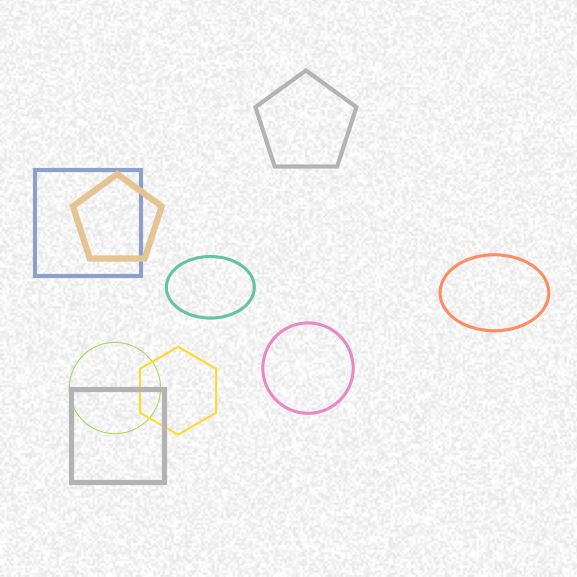[{"shape": "oval", "thickness": 1.5, "radius": 0.38, "center": [0.364, 0.502]}, {"shape": "oval", "thickness": 1.5, "radius": 0.47, "center": [0.856, 0.492]}, {"shape": "square", "thickness": 2, "radius": 0.46, "center": [0.152, 0.613]}, {"shape": "circle", "thickness": 1.5, "radius": 0.39, "center": [0.533, 0.362]}, {"shape": "circle", "thickness": 0.5, "radius": 0.4, "center": [0.199, 0.327]}, {"shape": "hexagon", "thickness": 1, "radius": 0.38, "center": [0.308, 0.323]}, {"shape": "pentagon", "thickness": 3, "radius": 0.4, "center": [0.203, 0.617]}, {"shape": "square", "thickness": 2.5, "radius": 0.4, "center": [0.204, 0.245]}, {"shape": "pentagon", "thickness": 2, "radius": 0.46, "center": [0.53, 0.785]}]